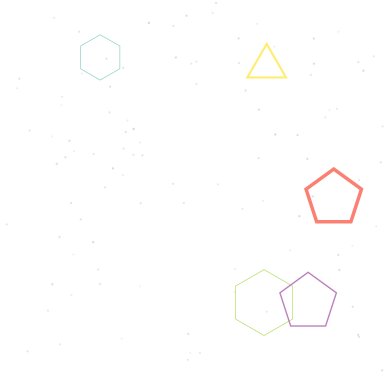[{"shape": "hexagon", "thickness": 0.5, "radius": 0.29, "center": [0.26, 0.851]}, {"shape": "pentagon", "thickness": 2.5, "radius": 0.38, "center": [0.867, 0.485]}, {"shape": "hexagon", "thickness": 0.5, "radius": 0.43, "center": [0.686, 0.214]}, {"shape": "pentagon", "thickness": 1, "radius": 0.39, "center": [0.8, 0.216]}, {"shape": "triangle", "thickness": 1.5, "radius": 0.29, "center": [0.693, 0.828]}]